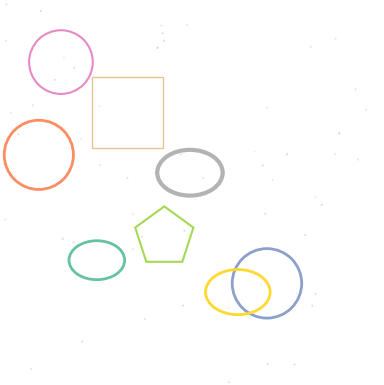[{"shape": "oval", "thickness": 2, "radius": 0.36, "center": [0.251, 0.324]}, {"shape": "circle", "thickness": 2, "radius": 0.45, "center": [0.101, 0.598]}, {"shape": "circle", "thickness": 2, "radius": 0.45, "center": [0.693, 0.264]}, {"shape": "circle", "thickness": 1.5, "radius": 0.41, "center": [0.158, 0.839]}, {"shape": "pentagon", "thickness": 1.5, "radius": 0.4, "center": [0.427, 0.384]}, {"shape": "oval", "thickness": 2, "radius": 0.42, "center": [0.618, 0.241]}, {"shape": "square", "thickness": 1, "radius": 0.46, "center": [0.332, 0.709]}, {"shape": "oval", "thickness": 3, "radius": 0.42, "center": [0.493, 0.551]}]